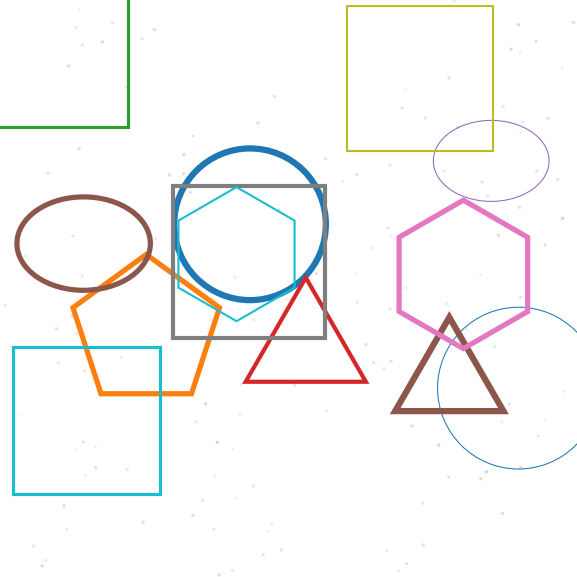[{"shape": "circle", "thickness": 0.5, "radius": 0.7, "center": [0.898, 0.327]}, {"shape": "circle", "thickness": 3, "radius": 0.66, "center": [0.433, 0.611]}, {"shape": "pentagon", "thickness": 2.5, "radius": 0.67, "center": [0.253, 0.425]}, {"shape": "square", "thickness": 1.5, "radius": 0.57, "center": [0.108, 0.892]}, {"shape": "triangle", "thickness": 2, "radius": 0.6, "center": [0.529, 0.398]}, {"shape": "oval", "thickness": 0.5, "radius": 0.5, "center": [0.851, 0.721]}, {"shape": "triangle", "thickness": 3, "radius": 0.54, "center": [0.778, 0.341]}, {"shape": "oval", "thickness": 2.5, "radius": 0.58, "center": [0.145, 0.577]}, {"shape": "hexagon", "thickness": 2.5, "radius": 0.64, "center": [0.802, 0.524]}, {"shape": "square", "thickness": 2, "radius": 0.66, "center": [0.432, 0.546]}, {"shape": "square", "thickness": 1, "radius": 0.63, "center": [0.727, 0.863]}, {"shape": "hexagon", "thickness": 1, "radius": 0.58, "center": [0.41, 0.559]}, {"shape": "square", "thickness": 1.5, "radius": 0.64, "center": [0.15, 0.271]}]